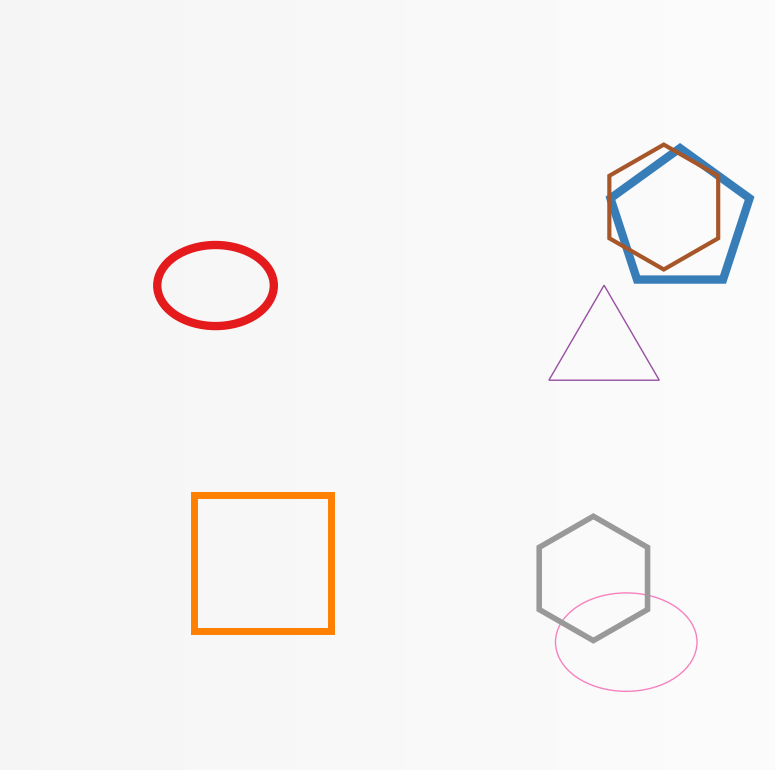[{"shape": "oval", "thickness": 3, "radius": 0.38, "center": [0.278, 0.629]}, {"shape": "pentagon", "thickness": 3, "radius": 0.47, "center": [0.877, 0.713]}, {"shape": "triangle", "thickness": 0.5, "radius": 0.41, "center": [0.779, 0.547]}, {"shape": "square", "thickness": 2.5, "radius": 0.44, "center": [0.339, 0.268]}, {"shape": "hexagon", "thickness": 1.5, "radius": 0.41, "center": [0.856, 0.731]}, {"shape": "oval", "thickness": 0.5, "radius": 0.46, "center": [0.808, 0.166]}, {"shape": "hexagon", "thickness": 2, "radius": 0.4, "center": [0.766, 0.249]}]